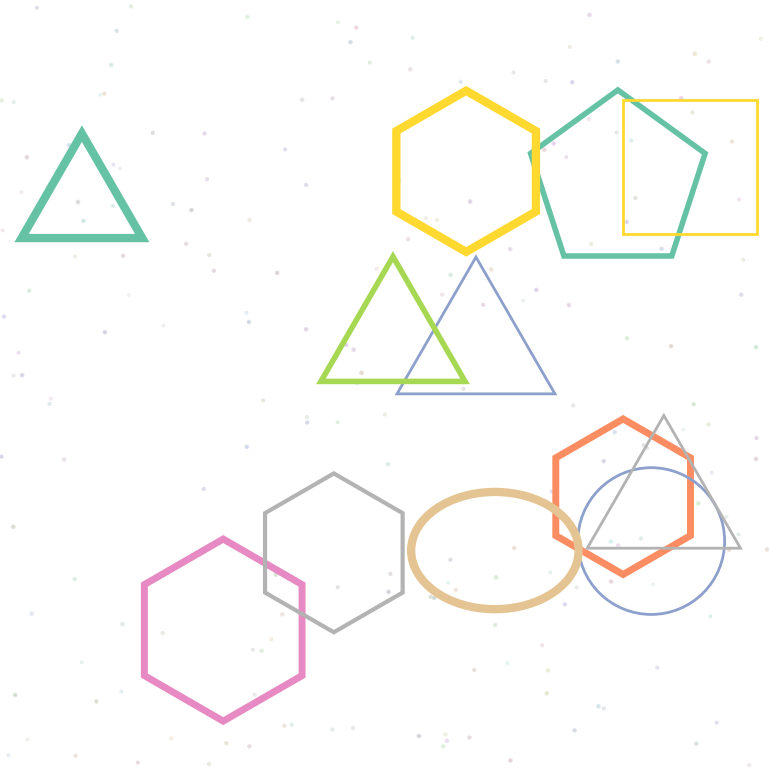[{"shape": "pentagon", "thickness": 2, "radius": 0.6, "center": [0.802, 0.764]}, {"shape": "triangle", "thickness": 3, "radius": 0.45, "center": [0.106, 0.736]}, {"shape": "hexagon", "thickness": 2.5, "radius": 0.5, "center": [0.809, 0.355]}, {"shape": "triangle", "thickness": 1, "radius": 0.59, "center": [0.618, 0.548]}, {"shape": "circle", "thickness": 1, "radius": 0.48, "center": [0.846, 0.297]}, {"shape": "hexagon", "thickness": 2.5, "radius": 0.59, "center": [0.29, 0.182]}, {"shape": "triangle", "thickness": 2, "radius": 0.54, "center": [0.51, 0.559]}, {"shape": "hexagon", "thickness": 3, "radius": 0.52, "center": [0.605, 0.778]}, {"shape": "square", "thickness": 1, "radius": 0.44, "center": [0.896, 0.783]}, {"shape": "oval", "thickness": 3, "radius": 0.54, "center": [0.643, 0.285]}, {"shape": "hexagon", "thickness": 1.5, "radius": 0.52, "center": [0.434, 0.282]}, {"shape": "triangle", "thickness": 1, "radius": 0.57, "center": [0.862, 0.345]}]